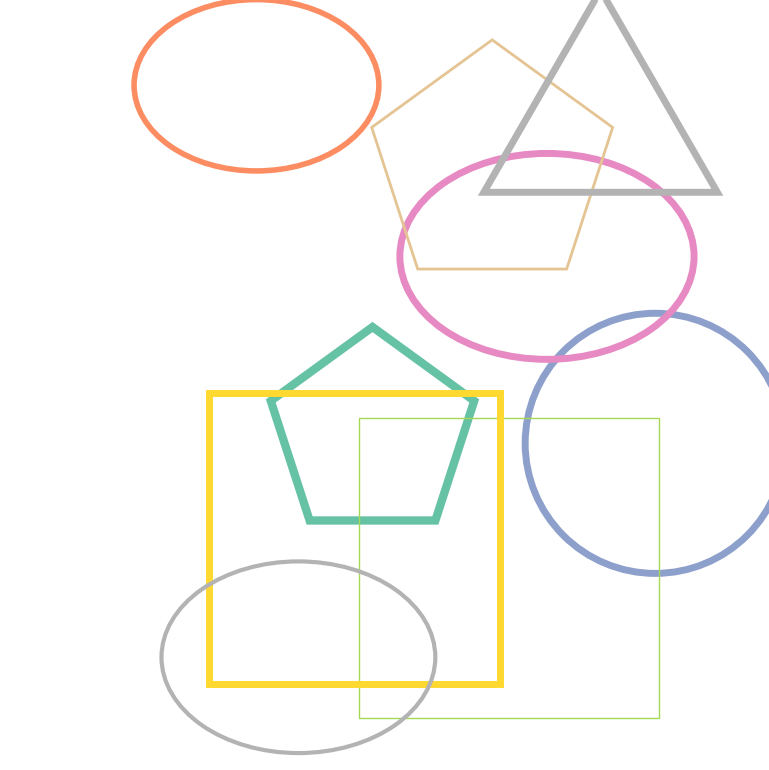[{"shape": "pentagon", "thickness": 3, "radius": 0.69, "center": [0.484, 0.436]}, {"shape": "oval", "thickness": 2, "radius": 0.79, "center": [0.333, 0.889]}, {"shape": "circle", "thickness": 2.5, "radius": 0.84, "center": [0.851, 0.424]}, {"shape": "oval", "thickness": 2.5, "radius": 0.96, "center": [0.71, 0.667]}, {"shape": "square", "thickness": 0.5, "radius": 0.97, "center": [0.661, 0.262]}, {"shape": "square", "thickness": 2.5, "radius": 0.95, "center": [0.46, 0.3]}, {"shape": "pentagon", "thickness": 1, "radius": 0.82, "center": [0.639, 0.784]}, {"shape": "triangle", "thickness": 2.5, "radius": 0.88, "center": [0.78, 0.838]}, {"shape": "oval", "thickness": 1.5, "radius": 0.89, "center": [0.388, 0.146]}]